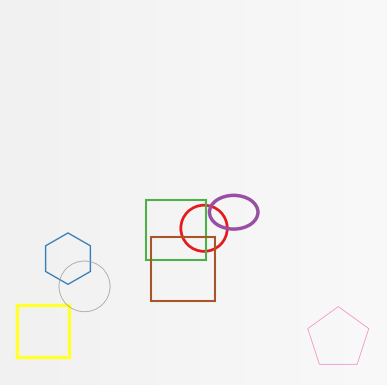[{"shape": "circle", "thickness": 2, "radius": 0.3, "center": [0.527, 0.407]}, {"shape": "hexagon", "thickness": 1, "radius": 0.33, "center": [0.175, 0.328]}, {"shape": "square", "thickness": 1.5, "radius": 0.39, "center": [0.454, 0.403]}, {"shape": "oval", "thickness": 2.5, "radius": 0.31, "center": [0.603, 0.449]}, {"shape": "square", "thickness": 2.5, "radius": 0.34, "center": [0.111, 0.14]}, {"shape": "square", "thickness": 1.5, "radius": 0.41, "center": [0.473, 0.301]}, {"shape": "pentagon", "thickness": 0.5, "radius": 0.41, "center": [0.873, 0.121]}, {"shape": "circle", "thickness": 0.5, "radius": 0.33, "center": [0.218, 0.256]}]